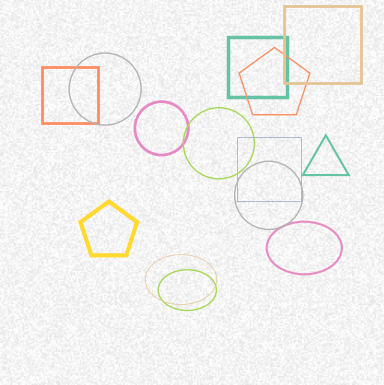[{"shape": "triangle", "thickness": 1.5, "radius": 0.34, "center": [0.846, 0.58]}, {"shape": "square", "thickness": 2.5, "radius": 0.38, "center": [0.668, 0.826]}, {"shape": "square", "thickness": 2, "radius": 0.36, "center": [0.183, 0.753]}, {"shape": "pentagon", "thickness": 1, "radius": 0.48, "center": [0.713, 0.78]}, {"shape": "square", "thickness": 0.5, "radius": 0.42, "center": [0.699, 0.561]}, {"shape": "circle", "thickness": 2, "radius": 0.35, "center": [0.42, 0.667]}, {"shape": "oval", "thickness": 1.5, "radius": 0.49, "center": [0.79, 0.356]}, {"shape": "circle", "thickness": 1, "radius": 0.46, "center": [0.569, 0.628]}, {"shape": "oval", "thickness": 1, "radius": 0.38, "center": [0.487, 0.246]}, {"shape": "pentagon", "thickness": 3, "radius": 0.39, "center": [0.283, 0.399]}, {"shape": "oval", "thickness": 0.5, "radius": 0.46, "center": [0.47, 0.274]}, {"shape": "square", "thickness": 2, "radius": 0.5, "center": [0.838, 0.884]}, {"shape": "circle", "thickness": 1, "radius": 0.47, "center": [0.273, 0.769]}, {"shape": "circle", "thickness": 1, "radius": 0.44, "center": [0.698, 0.493]}]